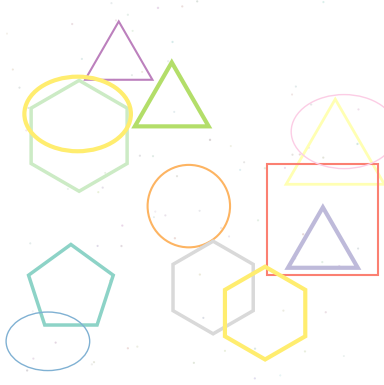[{"shape": "pentagon", "thickness": 2.5, "radius": 0.58, "center": [0.184, 0.249]}, {"shape": "triangle", "thickness": 2, "radius": 0.74, "center": [0.871, 0.595]}, {"shape": "triangle", "thickness": 3, "radius": 0.52, "center": [0.839, 0.357]}, {"shape": "square", "thickness": 1.5, "radius": 0.72, "center": [0.837, 0.429]}, {"shape": "oval", "thickness": 1, "radius": 0.54, "center": [0.124, 0.114]}, {"shape": "circle", "thickness": 1.5, "radius": 0.54, "center": [0.49, 0.465]}, {"shape": "triangle", "thickness": 3, "radius": 0.55, "center": [0.446, 0.727]}, {"shape": "oval", "thickness": 1, "radius": 0.69, "center": [0.894, 0.658]}, {"shape": "hexagon", "thickness": 2.5, "radius": 0.6, "center": [0.554, 0.253]}, {"shape": "triangle", "thickness": 1.5, "radius": 0.51, "center": [0.308, 0.843]}, {"shape": "hexagon", "thickness": 2.5, "radius": 0.72, "center": [0.206, 0.647]}, {"shape": "hexagon", "thickness": 3, "radius": 0.6, "center": [0.689, 0.187]}, {"shape": "oval", "thickness": 3, "radius": 0.69, "center": [0.202, 0.704]}]